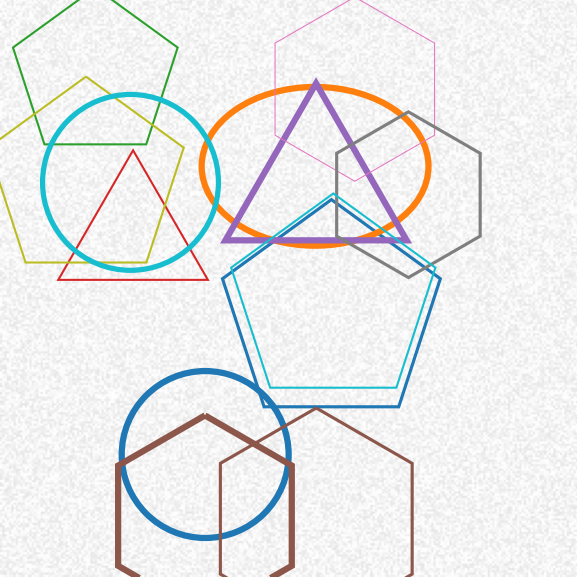[{"shape": "circle", "thickness": 3, "radius": 0.72, "center": [0.355, 0.212]}, {"shape": "pentagon", "thickness": 1.5, "radius": 0.99, "center": [0.574, 0.455]}, {"shape": "oval", "thickness": 3, "radius": 0.98, "center": [0.546, 0.711]}, {"shape": "pentagon", "thickness": 1, "radius": 0.75, "center": [0.165, 0.87]}, {"shape": "triangle", "thickness": 1, "radius": 0.75, "center": [0.23, 0.589]}, {"shape": "triangle", "thickness": 3, "radius": 0.91, "center": [0.547, 0.674]}, {"shape": "hexagon", "thickness": 3, "radius": 0.87, "center": [0.355, 0.106]}, {"shape": "hexagon", "thickness": 1.5, "radius": 0.96, "center": [0.548, 0.101]}, {"shape": "hexagon", "thickness": 0.5, "radius": 0.8, "center": [0.614, 0.845]}, {"shape": "hexagon", "thickness": 1.5, "radius": 0.72, "center": [0.707, 0.662]}, {"shape": "pentagon", "thickness": 1, "radius": 0.89, "center": [0.149, 0.689]}, {"shape": "circle", "thickness": 2.5, "radius": 0.76, "center": [0.226, 0.683]}, {"shape": "pentagon", "thickness": 1, "radius": 0.93, "center": [0.577, 0.478]}]